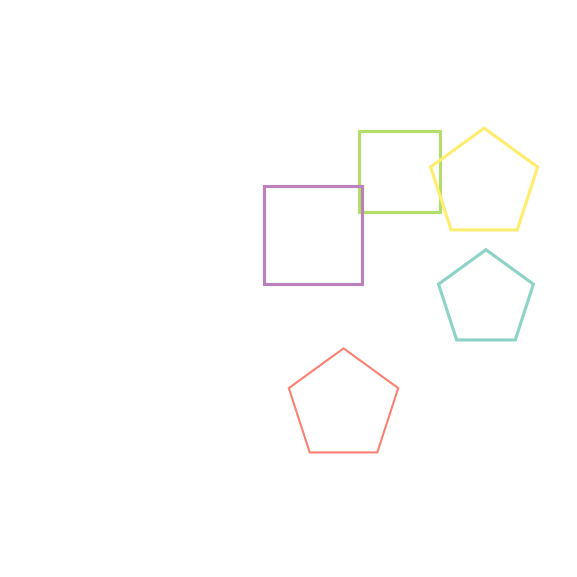[{"shape": "pentagon", "thickness": 1.5, "radius": 0.43, "center": [0.842, 0.48]}, {"shape": "pentagon", "thickness": 1, "radius": 0.5, "center": [0.595, 0.296]}, {"shape": "square", "thickness": 1.5, "radius": 0.35, "center": [0.692, 0.702]}, {"shape": "square", "thickness": 1.5, "radius": 0.42, "center": [0.542, 0.593]}, {"shape": "pentagon", "thickness": 1.5, "radius": 0.49, "center": [0.838, 0.68]}]